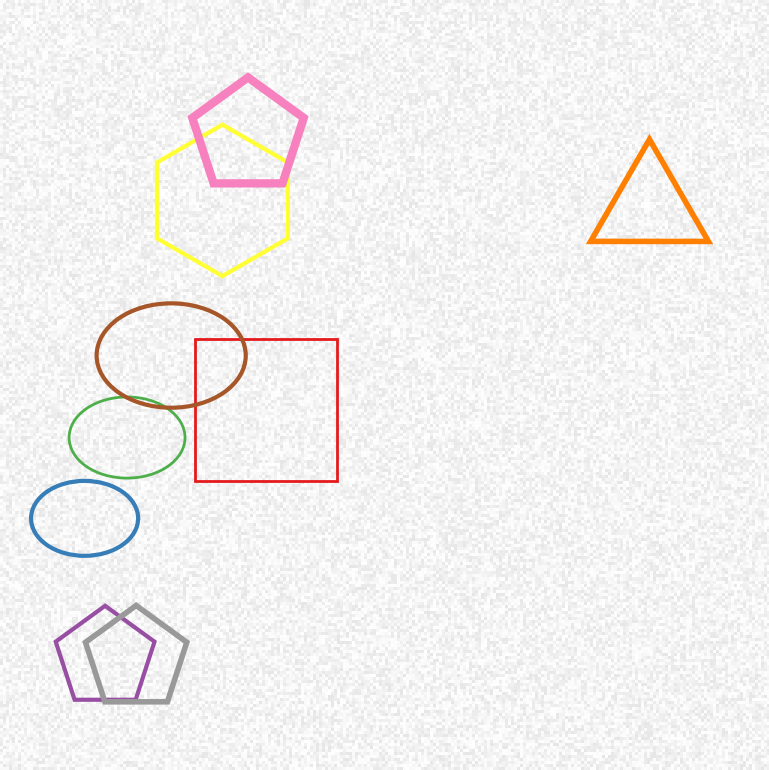[{"shape": "square", "thickness": 1, "radius": 0.46, "center": [0.345, 0.467]}, {"shape": "oval", "thickness": 1.5, "radius": 0.35, "center": [0.11, 0.327]}, {"shape": "oval", "thickness": 1, "radius": 0.38, "center": [0.165, 0.432]}, {"shape": "pentagon", "thickness": 1.5, "radius": 0.34, "center": [0.137, 0.146]}, {"shape": "triangle", "thickness": 2, "radius": 0.44, "center": [0.844, 0.731]}, {"shape": "hexagon", "thickness": 1.5, "radius": 0.49, "center": [0.289, 0.74]}, {"shape": "oval", "thickness": 1.5, "radius": 0.48, "center": [0.222, 0.538]}, {"shape": "pentagon", "thickness": 3, "radius": 0.38, "center": [0.322, 0.823]}, {"shape": "pentagon", "thickness": 2, "radius": 0.35, "center": [0.177, 0.145]}]